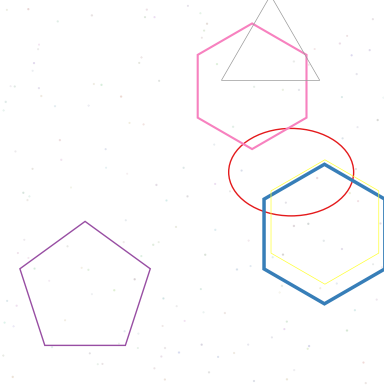[{"shape": "oval", "thickness": 1, "radius": 0.81, "center": [0.756, 0.553]}, {"shape": "hexagon", "thickness": 2.5, "radius": 0.91, "center": [0.843, 0.392]}, {"shape": "pentagon", "thickness": 1, "radius": 0.89, "center": [0.221, 0.247]}, {"shape": "hexagon", "thickness": 0.5, "radius": 0.81, "center": [0.844, 0.423]}, {"shape": "hexagon", "thickness": 1.5, "radius": 0.82, "center": [0.655, 0.776]}, {"shape": "triangle", "thickness": 0.5, "radius": 0.74, "center": [0.703, 0.865]}]